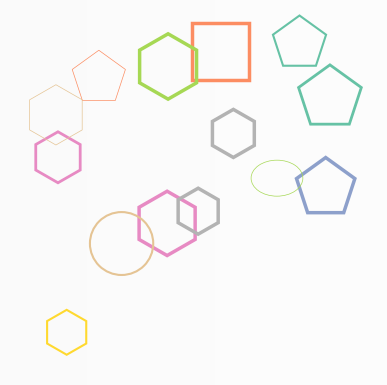[{"shape": "pentagon", "thickness": 2, "radius": 0.43, "center": [0.851, 0.746]}, {"shape": "pentagon", "thickness": 1.5, "radius": 0.36, "center": [0.773, 0.888]}, {"shape": "square", "thickness": 2.5, "radius": 0.37, "center": [0.57, 0.866]}, {"shape": "pentagon", "thickness": 0.5, "radius": 0.36, "center": [0.255, 0.797]}, {"shape": "pentagon", "thickness": 2.5, "radius": 0.4, "center": [0.84, 0.512]}, {"shape": "hexagon", "thickness": 2, "radius": 0.33, "center": [0.15, 0.591]}, {"shape": "hexagon", "thickness": 2.5, "radius": 0.42, "center": [0.431, 0.42]}, {"shape": "oval", "thickness": 0.5, "radius": 0.33, "center": [0.715, 0.537]}, {"shape": "hexagon", "thickness": 2.5, "radius": 0.42, "center": [0.434, 0.827]}, {"shape": "hexagon", "thickness": 1.5, "radius": 0.29, "center": [0.172, 0.137]}, {"shape": "circle", "thickness": 1.5, "radius": 0.41, "center": [0.314, 0.367]}, {"shape": "hexagon", "thickness": 0.5, "radius": 0.39, "center": [0.144, 0.702]}, {"shape": "hexagon", "thickness": 2.5, "radius": 0.31, "center": [0.602, 0.653]}, {"shape": "hexagon", "thickness": 2.5, "radius": 0.3, "center": [0.511, 0.451]}]